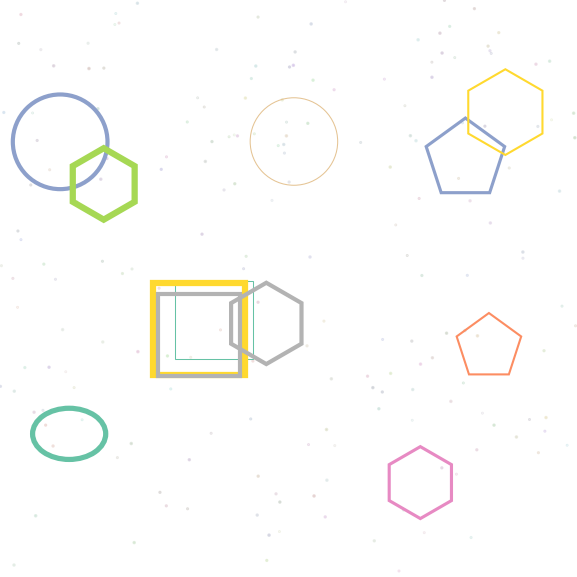[{"shape": "oval", "thickness": 2.5, "radius": 0.32, "center": [0.12, 0.248]}, {"shape": "square", "thickness": 0.5, "radius": 0.34, "center": [0.371, 0.446]}, {"shape": "pentagon", "thickness": 1, "radius": 0.29, "center": [0.847, 0.398]}, {"shape": "pentagon", "thickness": 1.5, "radius": 0.36, "center": [0.806, 0.723]}, {"shape": "circle", "thickness": 2, "radius": 0.41, "center": [0.104, 0.754]}, {"shape": "hexagon", "thickness": 1.5, "radius": 0.31, "center": [0.728, 0.163]}, {"shape": "hexagon", "thickness": 3, "radius": 0.31, "center": [0.18, 0.681]}, {"shape": "square", "thickness": 3, "radius": 0.4, "center": [0.345, 0.43]}, {"shape": "hexagon", "thickness": 1, "radius": 0.37, "center": [0.875, 0.805]}, {"shape": "circle", "thickness": 0.5, "radius": 0.38, "center": [0.509, 0.754]}, {"shape": "square", "thickness": 2, "radius": 0.36, "center": [0.344, 0.419]}, {"shape": "hexagon", "thickness": 2, "radius": 0.35, "center": [0.461, 0.439]}]